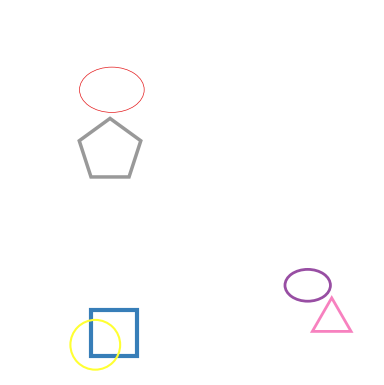[{"shape": "oval", "thickness": 0.5, "radius": 0.42, "center": [0.291, 0.767]}, {"shape": "square", "thickness": 3, "radius": 0.3, "center": [0.295, 0.135]}, {"shape": "oval", "thickness": 2, "radius": 0.3, "center": [0.799, 0.259]}, {"shape": "circle", "thickness": 1.5, "radius": 0.32, "center": [0.247, 0.104]}, {"shape": "triangle", "thickness": 2, "radius": 0.29, "center": [0.862, 0.168]}, {"shape": "pentagon", "thickness": 2.5, "radius": 0.42, "center": [0.286, 0.608]}]